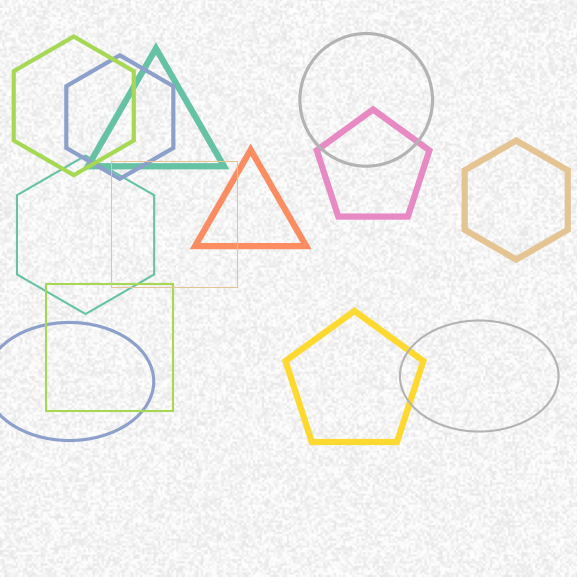[{"shape": "hexagon", "thickness": 1, "radius": 0.69, "center": [0.148, 0.593]}, {"shape": "triangle", "thickness": 3, "radius": 0.68, "center": [0.27, 0.779]}, {"shape": "triangle", "thickness": 3, "radius": 0.56, "center": [0.434, 0.629]}, {"shape": "hexagon", "thickness": 2, "radius": 0.53, "center": [0.207, 0.796]}, {"shape": "oval", "thickness": 1.5, "radius": 0.73, "center": [0.12, 0.339]}, {"shape": "pentagon", "thickness": 3, "radius": 0.51, "center": [0.646, 0.707]}, {"shape": "square", "thickness": 1, "radius": 0.55, "center": [0.19, 0.397]}, {"shape": "hexagon", "thickness": 2, "radius": 0.6, "center": [0.128, 0.816]}, {"shape": "pentagon", "thickness": 3, "radius": 0.63, "center": [0.614, 0.335]}, {"shape": "hexagon", "thickness": 3, "radius": 0.52, "center": [0.894, 0.653]}, {"shape": "square", "thickness": 0.5, "radius": 0.54, "center": [0.302, 0.611]}, {"shape": "circle", "thickness": 1.5, "radius": 0.57, "center": [0.634, 0.826]}, {"shape": "oval", "thickness": 1, "radius": 0.69, "center": [0.83, 0.348]}]